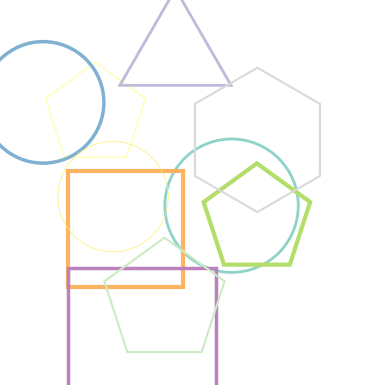[{"shape": "circle", "thickness": 2, "radius": 0.87, "center": [0.601, 0.466]}, {"shape": "pentagon", "thickness": 1, "radius": 0.68, "center": [0.248, 0.702]}, {"shape": "triangle", "thickness": 2, "radius": 0.83, "center": [0.456, 0.862]}, {"shape": "circle", "thickness": 2.5, "radius": 0.79, "center": [0.112, 0.734]}, {"shape": "square", "thickness": 3, "radius": 0.75, "center": [0.326, 0.405]}, {"shape": "pentagon", "thickness": 3, "radius": 0.73, "center": [0.667, 0.43]}, {"shape": "hexagon", "thickness": 1.5, "radius": 0.94, "center": [0.669, 0.637]}, {"shape": "square", "thickness": 2.5, "radius": 0.96, "center": [0.369, 0.113]}, {"shape": "pentagon", "thickness": 1.5, "radius": 0.82, "center": [0.427, 0.218]}, {"shape": "circle", "thickness": 0.5, "radius": 0.72, "center": [0.294, 0.489]}]